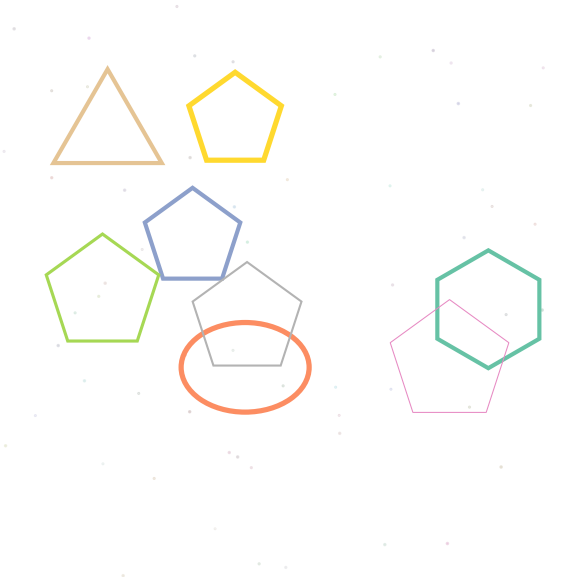[{"shape": "hexagon", "thickness": 2, "radius": 0.51, "center": [0.846, 0.464]}, {"shape": "oval", "thickness": 2.5, "radius": 0.55, "center": [0.424, 0.363]}, {"shape": "pentagon", "thickness": 2, "radius": 0.43, "center": [0.333, 0.587]}, {"shape": "pentagon", "thickness": 0.5, "radius": 0.54, "center": [0.778, 0.372]}, {"shape": "pentagon", "thickness": 1.5, "radius": 0.51, "center": [0.177, 0.491]}, {"shape": "pentagon", "thickness": 2.5, "radius": 0.42, "center": [0.407, 0.79]}, {"shape": "triangle", "thickness": 2, "radius": 0.54, "center": [0.186, 0.771]}, {"shape": "pentagon", "thickness": 1, "radius": 0.5, "center": [0.428, 0.446]}]